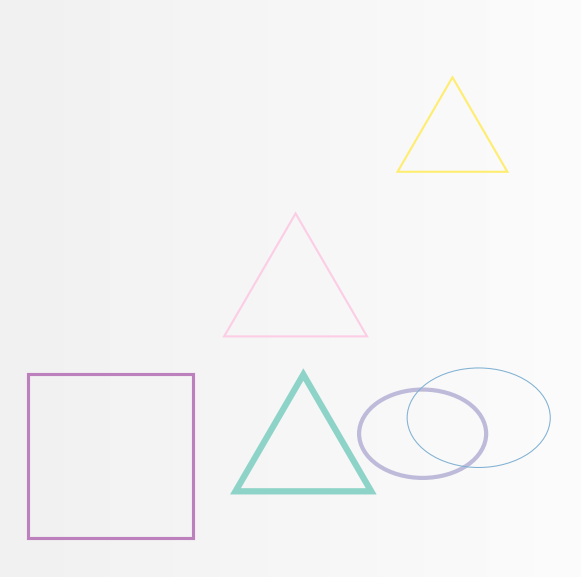[{"shape": "triangle", "thickness": 3, "radius": 0.67, "center": [0.522, 0.216]}, {"shape": "oval", "thickness": 2, "radius": 0.55, "center": [0.727, 0.248]}, {"shape": "oval", "thickness": 0.5, "radius": 0.62, "center": [0.824, 0.276]}, {"shape": "triangle", "thickness": 1, "radius": 0.71, "center": [0.509, 0.488]}, {"shape": "square", "thickness": 1.5, "radius": 0.71, "center": [0.191, 0.209]}, {"shape": "triangle", "thickness": 1, "radius": 0.55, "center": [0.778, 0.756]}]